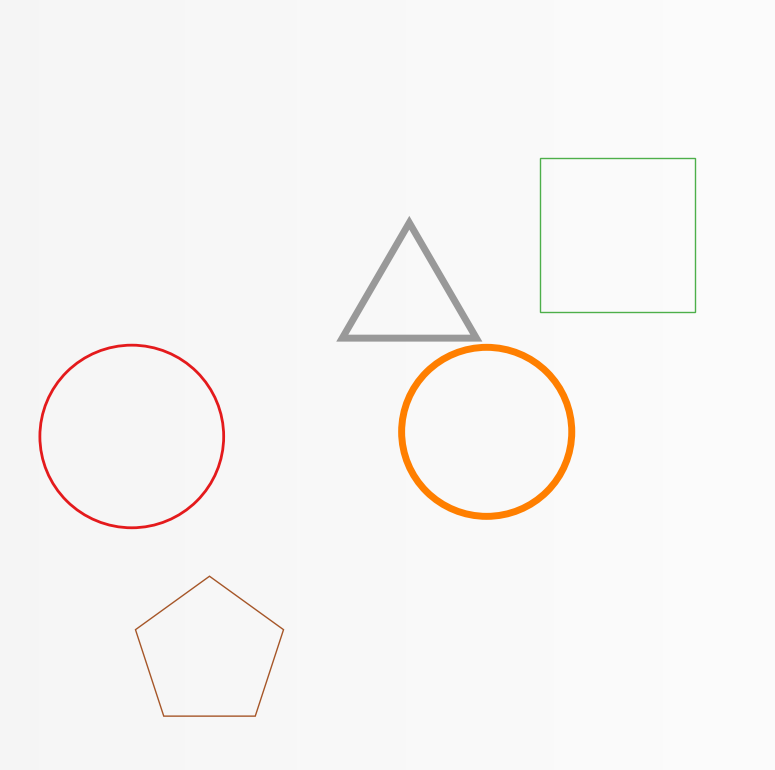[{"shape": "circle", "thickness": 1, "radius": 0.59, "center": [0.17, 0.433]}, {"shape": "square", "thickness": 0.5, "radius": 0.5, "center": [0.797, 0.694]}, {"shape": "circle", "thickness": 2.5, "radius": 0.55, "center": [0.628, 0.439]}, {"shape": "pentagon", "thickness": 0.5, "radius": 0.5, "center": [0.27, 0.151]}, {"shape": "triangle", "thickness": 2.5, "radius": 0.5, "center": [0.528, 0.611]}]